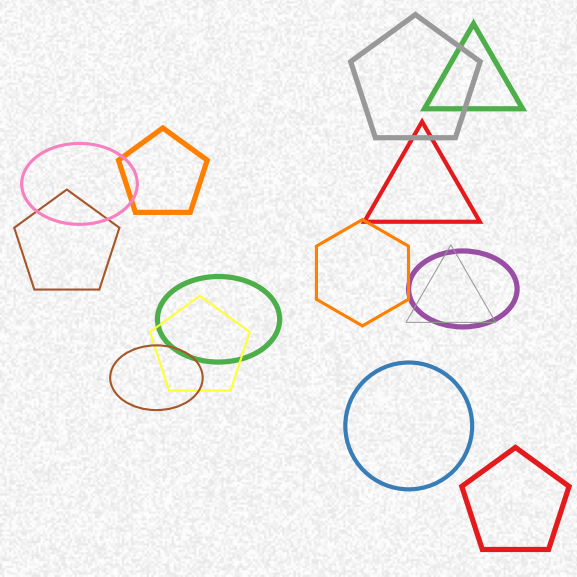[{"shape": "triangle", "thickness": 2, "radius": 0.58, "center": [0.731, 0.673]}, {"shape": "pentagon", "thickness": 2.5, "radius": 0.49, "center": [0.893, 0.127]}, {"shape": "circle", "thickness": 2, "radius": 0.55, "center": [0.708, 0.262]}, {"shape": "oval", "thickness": 2.5, "radius": 0.53, "center": [0.378, 0.446]}, {"shape": "triangle", "thickness": 2.5, "radius": 0.49, "center": [0.82, 0.86]}, {"shape": "oval", "thickness": 2.5, "radius": 0.47, "center": [0.801, 0.499]}, {"shape": "hexagon", "thickness": 1.5, "radius": 0.46, "center": [0.628, 0.527]}, {"shape": "pentagon", "thickness": 2.5, "radius": 0.4, "center": [0.282, 0.697]}, {"shape": "pentagon", "thickness": 1, "radius": 0.45, "center": [0.346, 0.396]}, {"shape": "pentagon", "thickness": 1, "radius": 0.48, "center": [0.116, 0.575]}, {"shape": "oval", "thickness": 1, "radius": 0.4, "center": [0.271, 0.345]}, {"shape": "oval", "thickness": 1.5, "radius": 0.5, "center": [0.138, 0.681]}, {"shape": "triangle", "thickness": 0.5, "radius": 0.45, "center": [0.781, 0.486]}, {"shape": "pentagon", "thickness": 2.5, "radius": 0.59, "center": [0.719, 0.856]}]